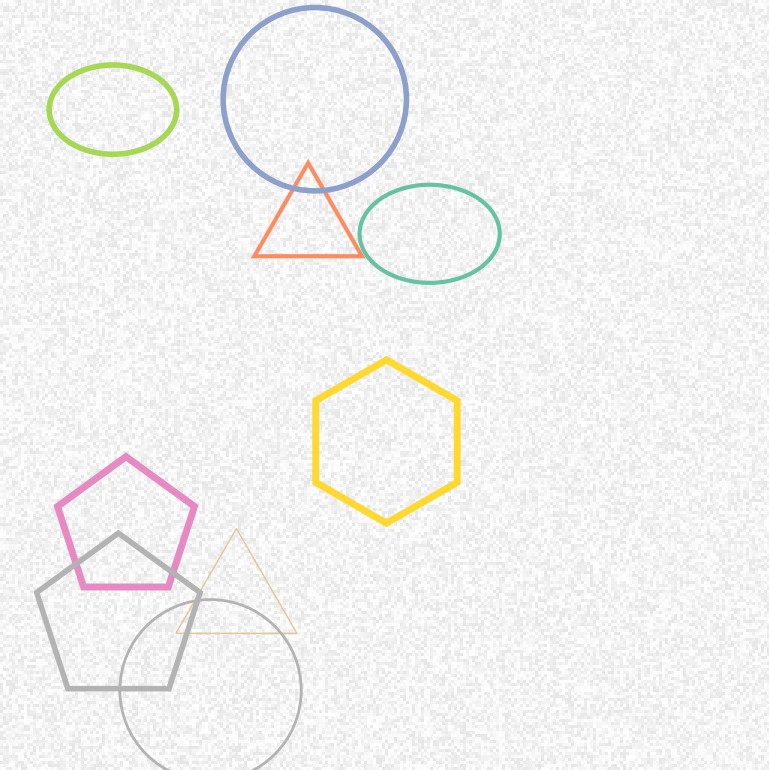[{"shape": "oval", "thickness": 1.5, "radius": 0.46, "center": [0.558, 0.696]}, {"shape": "triangle", "thickness": 1.5, "radius": 0.4, "center": [0.4, 0.708]}, {"shape": "circle", "thickness": 2, "radius": 0.6, "center": [0.409, 0.871]}, {"shape": "pentagon", "thickness": 2.5, "radius": 0.47, "center": [0.164, 0.313]}, {"shape": "oval", "thickness": 2, "radius": 0.41, "center": [0.147, 0.858]}, {"shape": "hexagon", "thickness": 2.5, "radius": 0.53, "center": [0.502, 0.427]}, {"shape": "triangle", "thickness": 0.5, "radius": 0.45, "center": [0.307, 0.223]}, {"shape": "pentagon", "thickness": 2, "radius": 0.56, "center": [0.154, 0.196]}, {"shape": "circle", "thickness": 1, "radius": 0.59, "center": [0.273, 0.104]}]